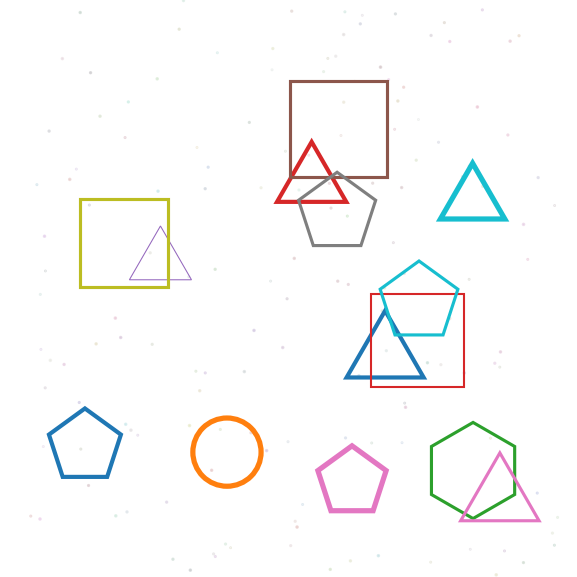[{"shape": "pentagon", "thickness": 2, "radius": 0.33, "center": [0.147, 0.226]}, {"shape": "triangle", "thickness": 2, "radius": 0.39, "center": [0.667, 0.384]}, {"shape": "circle", "thickness": 2.5, "radius": 0.3, "center": [0.393, 0.216]}, {"shape": "hexagon", "thickness": 1.5, "radius": 0.42, "center": [0.819, 0.184]}, {"shape": "square", "thickness": 1, "radius": 0.4, "center": [0.723, 0.41]}, {"shape": "triangle", "thickness": 2, "radius": 0.35, "center": [0.54, 0.684]}, {"shape": "triangle", "thickness": 0.5, "radius": 0.31, "center": [0.278, 0.546]}, {"shape": "square", "thickness": 1.5, "radius": 0.42, "center": [0.586, 0.776]}, {"shape": "triangle", "thickness": 1.5, "radius": 0.39, "center": [0.866, 0.137]}, {"shape": "pentagon", "thickness": 2.5, "radius": 0.31, "center": [0.61, 0.165]}, {"shape": "pentagon", "thickness": 1.5, "radius": 0.35, "center": [0.584, 0.631]}, {"shape": "square", "thickness": 1.5, "radius": 0.38, "center": [0.215, 0.578]}, {"shape": "triangle", "thickness": 2.5, "radius": 0.32, "center": [0.818, 0.652]}, {"shape": "pentagon", "thickness": 1.5, "radius": 0.35, "center": [0.726, 0.476]}]